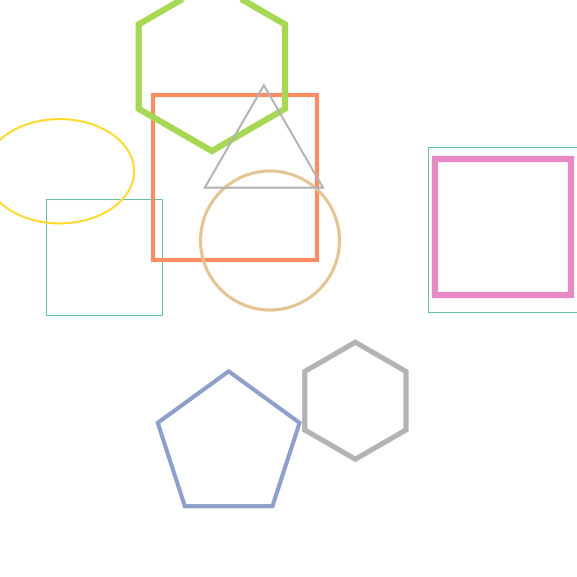[{"shape": "square", "thickness": 0.5, "radius": 0.71, "center": [0.884, 0.601]}, {"shape": "square", "thickness": 0.5, "radius": 0.5, "center": [0.18, 0.554]}, {"shape": "square", "thickness": 2, "radius": 0.71, "center": [0.407, 0.692]}, {"shape": "pentagon", "thickness": 2, "radius": 0.65, "center": [0.396, 0.227]}, {"shape": "square", "thickness": 3, "radius": 0.59, "center": [0.871, 0.606]}, {"shape": "hexagon", "thickness": 3, "radius": 0.73, "center": [0.367, 0.884]}, {"shape": "oval", "thickness": 1, "radius": 0.65, "center": [0.103, 0.703]}, {"shape": "circle", "thickness": 1.5, "radius": 0.6, "center": [0.468, 0.583]}, {"shape": "hexagon", "thickness": 2.5, "radius": 0.51, "center": [0.615, 0.305]}, {"shape": "triangle", "thickness": 1, "radius": 0.59, "center": [0.457, 0.733]}]